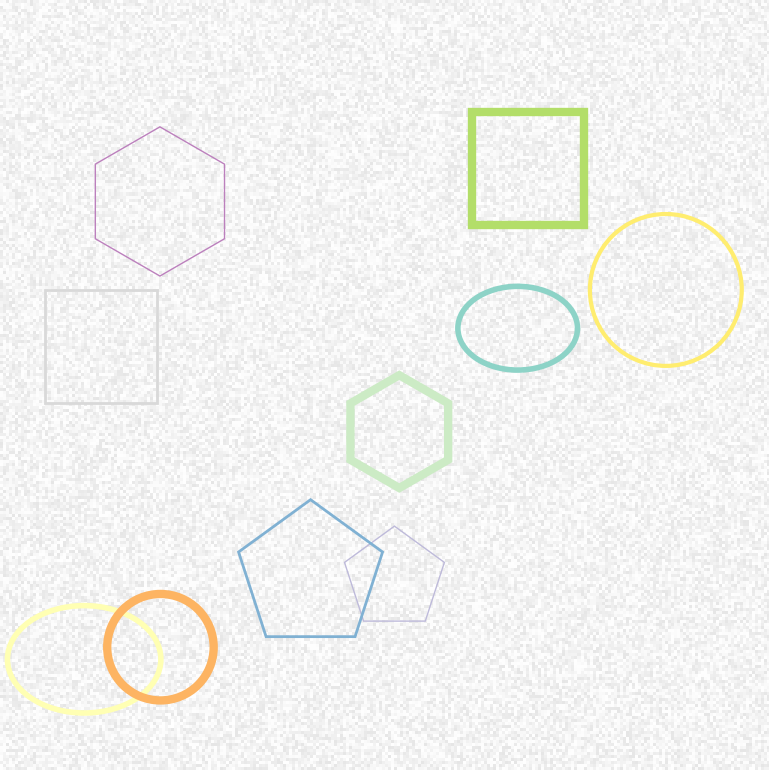[{"shape": "oval", "thickness": 2, "radius": 0.39, "center": [0.672, 0.574]}, {"shape": "oval", "thickness": 2, "radius": 0.5, "center": [0.109, 0.144]}, {"shape": "pentagon", "thickness": 0.5, "radius": 0.34, "center": [0.512, 0.249]}, {"shape": "pentagon", "thickness": 1, "radius": 0.49, "center": [0.403, 0.253]}, {"shape": "circle", "thickness": 3, "radius": 0.35, "center": [0.208, 0.159]}, {"shape": "square", "thickness": 3, "radius": 0.37, "center": [0.686, 0.781]}, {"shape": "square", "thickness": 1, "radius": 0.36, "center": [0.131, 0.55]}, {"shape": "hexagon", "thickness": 0.5, "radius": 0.48, "center": [0.208, 0.738]}, {"shape": "hexagon", "thickness": 3, "radius": 0.37, "center": [0.519, 0.44]}, {"shape": "circle", "thickness": 1.5, "radius": 0.49, "center": [0.865, 0.623]}]